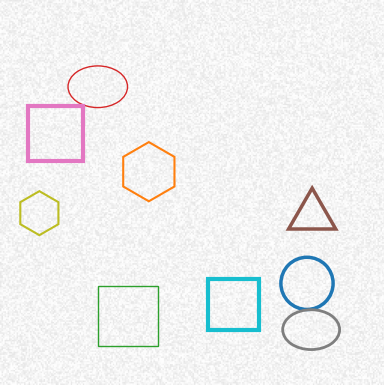[{"shape": "circle", "thickness": 2.5, "radius": 0.34, "center": [0.797, 0.264]}, {"shape": "hexagon", "thickness": 1.5, "radius": 0.38, "center": [0.387, 0.554]}, {"shape": "square", "thickness": 1, "radius": 0.39, "center": [0.333, 0.18]}, {"shape": "oval", "thickness": 1, "radius": 0.39, "center": [0.254, 0.775]}, {"shape": "triangle", "thickness": 2.5, "radius": 0.35, "center": [0.811, 0.441]}, {"shape": "square", "thickness": 3, "radius": 0.36, "center": [0.144, 0.654]}, {"shape": "oval", "thickness": 2, "radius": 0.37, "center": [0.808, 0.144]}, {"shape": "hexagon", "thickness": 1.5, "radius": 0.29, "center": [0.102, 0.446]}, {"shape": "square", "thickness": 3, "radius": 0.33, "center": [0.606, 0.209]}]